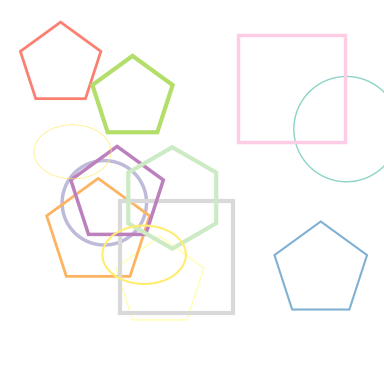[{"shape": "circle", "thickness": 1, "radius": 0.68, "center": [0.9, 0.665]}, {"shape": "pentagon", "thickness": 1, "radius": 0.6, "center": [0.415, 0.266]}, {"shape": "circle", "thickness": 2.5, "radius": 0.55, "center": [0.271, 0.473]}, {"shape": "pentagon", "thickness": 2, "radius": 0.55, "center": [0.157, 0.833]}, {"shape": "pentagon", "thickness": 1.5, "radius": 0.63, "center": [0.833, 0.298]}, {"shape": "pentagon", "thickness": 2, "radius": 0.7, "center": [0.255, 0.396]}, {"shape": "pentagon", "thickness": 3, "radius": 0.55, "center": [0.344, 0.745]}, {"shape": "square", "thickness": 2.5, "radius": 0.7, "center": [0.757, 0.771]}, {"shape": "square", "thickness": 3, "radius": 0.73, "center": [0.459, 0.332]}, {"shape": "pentagon", "thickness": 2.5, "radius": 0.63, "center": [0.304, 0.493]}, {"shape": "hexagon", "thickness": 3, "radius": 0.66, "center": [0.447, 0.486]}, {"shape": "oval", "thickness": 1.5, "radius": 0.54, "center": [0.374, 0.338]}, {"shape": "oval", "thickness": 0.5, "radius": 0.5, "center": [0.188, 0.606]}]